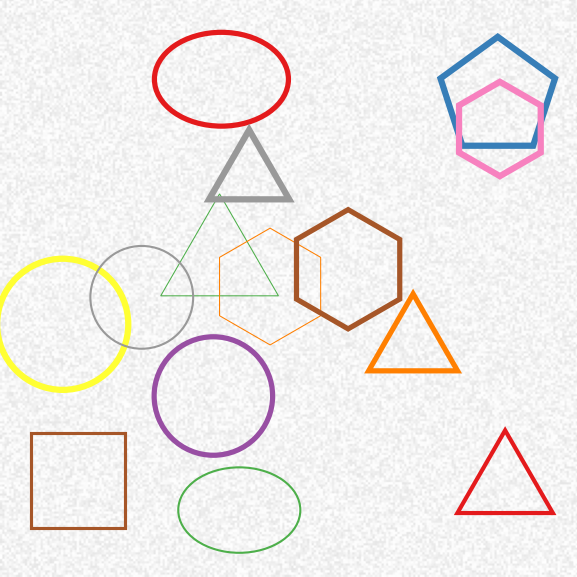[{"shape": "oval", "thickness": 2.5, "radius": 0.58, "center": [0.383, 0.862]}, {"shape": "triangle", "thickness": 2, "radius": 0.48, "center": [0.875, 0.158]}, {"shape": "pentagon", "thickness": 3, "radius": 0.52, "center": [0.862, 0.831]}, {"shape": "triangle", "thickness": 0.5, "radius": 0.59, "center": [0.38, 0.546]}, {"shape": "oval", "thickness": 1, "radius": 0.53, "center": [0.414, 0.116]}, {"shape": "circle", "thickness": 2.5, "radius": 0.51, "center": [0.369, 0.313]}, {"shape": "hexagon", "thickness": 0.5, "radius": 0.51, "center": [0.468, 0.503]}, {"shape": "triangle", "thickness": 2.5, "radius": 0.44, "center": [0.715, 0.401]}, {"shape": "circle", "thickness": 3, "radius": 0.57, "center": [0.109, 0.438]}, {"shape": "hexagon", "thickness": 2.5, "radius": 0.52, "center": [0.603, 0.533]}, {"shape": "square", "thickness": 1.5, "radius": 0.41, "center": [0.135, 0.167]}, {"shape": "hexagon", "thickness": 3, "radius": 0.41, "center": [0.866, 0.776]}, {"shape": "circle", "thickness": 1, "radius": 0.44, "center": [0.245, 0.484]}, {"shape": "triangle", "thickness": 3, "radius": 0.4, "center": [0.431, 0.694]}]